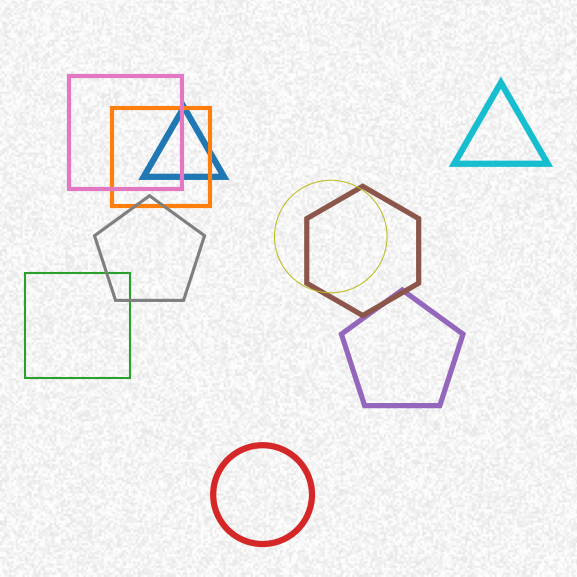[{"shape": "triangle", "thickness": 3, "radius": 0.4, "center": [0.318, 0.733]}, {"shape": "square", "thickness": 2, "radius": 0.42, "center": [0.279, 0.727]}, {"shape": "square", "thickness": 1, "radius": 0.46, "center": [0.135, 0.436]}, {"shape": "circle", "thickness": 3, "radius": 0.43, "center": [0.455, 0.143]}, {"shape": "pentagon", "thickness": 2.5, "radius": 0.55, "center": [0.696, 0.386]}, {"shape": "hexagon", "thickness": 2.5, "radius": 0.56, "center": [0.628, 0.565]}, {"shape": "square", "thickness": 2, "radius": 0.49, "center": [0.217, 0.769]}, {"shape": "pentagon", "thickness": 1.5, "radius": 0.5, "center": [0.259, 0.56]}, {"shape": "circle", "thickness": 0.5, "radius": 0.49, "center": [0.573, 0.59]}, {"shape": "triangle", "thickness": 3, "radius": 0.47, "center": [0.867, 0.762]}]